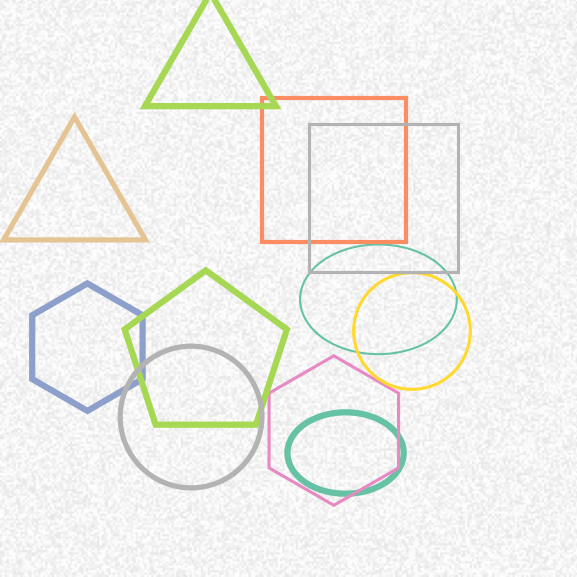[{"shape": "oval", "thickness": 3, "radius": 0.5, "center": [0.598, 0.215]}, {"shape": "oval", "thickness": 1, "radius": 0.68, "center": [0.655, 0.481]}, {"shape": "square", "thickness": 2, "radius": 0.63, "center": [0.578, 0.705]}, {"shape": "hexagon", "thickness": 3, "radius": 0.55, "center": [0.151, 0.398]}, {"shape": "hexagon", "thickness": 1.5, "radius": 0.65, "center": [0.578, 0.254]}, {"shape": "triangle", "thickness": 3, "radius": 0.65, "center": [0.364, 0.881]}, {"shape": "pentagon", "thickness": 3, "radius": 0.74, "center": [0.356, 0.383]}, {"shape": "circle", "thickness": 1.5, "radius": 0.51, "center": [0.713, 0.426]}, {"shape": "triangle", "thickness": 2.5, "radius": 0.71, "center": [0.129, 0.655]}, {"shape": "square", "thickness": 1.5, "radius": 0.64, "center": [0.664, 0.656]}, {"shape": "circle", "thickness": 2.5, "radius": 0.61, "center": [0.331, 0.277]}]